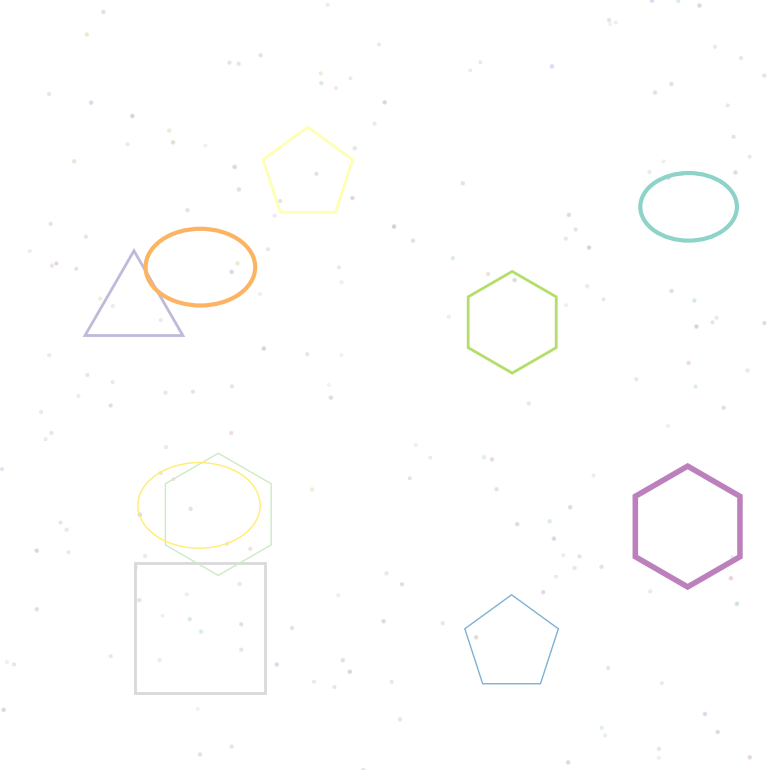[{"shape": "oval", "thickness": 1.5, "radius": 0.31, "center": [0.894, 0.731]}, {"shape": "pentagon", "thickness": 1, "radius": 0.31, "center": [0.4, 0.774]}, {"shape": "triangle", "thickness": 1, "radius": 0.37, "center": [0.174, 0.601]}, {"shape": "pentagon", "thickness": 0.5, "radius": 0.32, "center": [0.664, 0.164]}, {"shape": "oval", "thickness": 1.5, "radius": 0.36, "center": [0.26, 0.653]}, {"shape": "hexagon", "thickness": 1, "radius": 0.33, "center": [0.665, 0.581]}, {"shape": "square", "thickness": 1, "radius": 0.42, "center": [0.26, 0.185]}, {"shape": "hexagon", "thickness": 2, "radius": 0.39, "center": [0.893, 0.316]}, {"shape": "hexagon", "thickness": 0.5, "radius": 0.4, "center": [0.283, 0.332]}, {"shape": "oval", "thickness": 0.5, "radius": 0.4, "center": [0.258, 0.344]}]